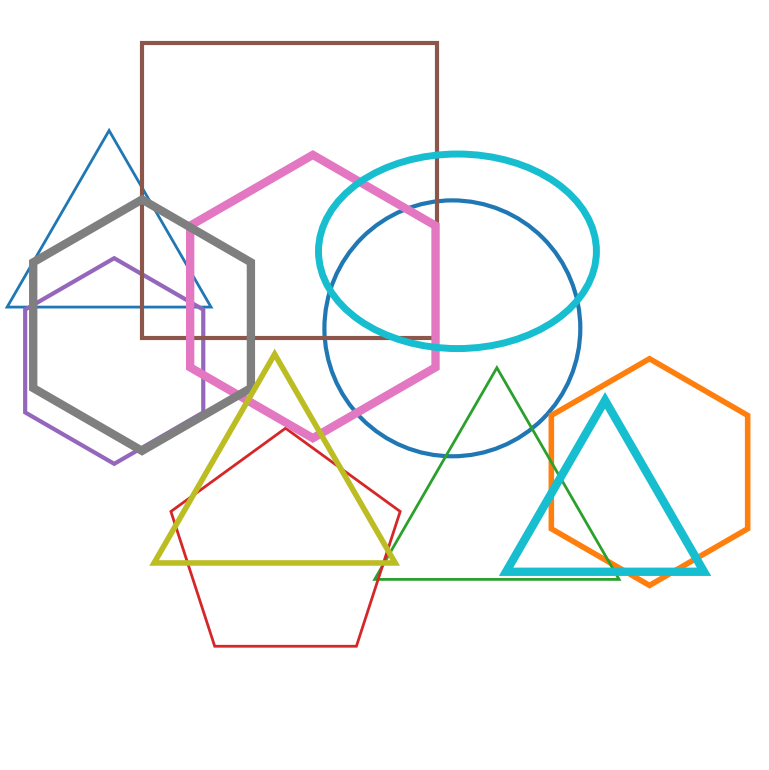[{"shape": "triangle", "thickness": 1, "radius": 0.76, "center": [0.142, 0.678]}, {"shape": "circle", "thickness": 1.5, "radius": 0.83, "center": [0.587, 0.574]}, {"shape": "hexagon", "thickness": 2, "radius": 0.74, "center": [0.844, 0.387]}, {"shape": "triangle", "thickness": 1, "radius": 0.92, "center": [0.645, 0.339]}, {"shape": "pentagon", "thickness": 1, "radius": 0.78, "center": [0.371, 0.287]}, {"shape": "hexagon", "thickness": 1.5, "radius": 0.67, "center": [0.148, 0.531]}, {"shape": "square", "thickness": 1.5, "radius": 0.96, "center": [0.376, 0.753]}, {"shape": "hexagon", "thickness": 3, "radius": 0.92, "center": [0.406, 0.615]}, {"shape": "hexagon", "thickness": 3, "radius": 0.82, "center": [0.184, 0.578]}, {"shape": "triangle", "thickness": 2, "radius": 0.9, "center": [0.357, 0.359]}, {"shape": "triangle", "thickness": 3, "radius": 0.74, "center": [0.786, 0.332]}, {"shape": "oval", "thickness": 2.5, "radius": 0.9, "center": [0.594, 0.674]}]